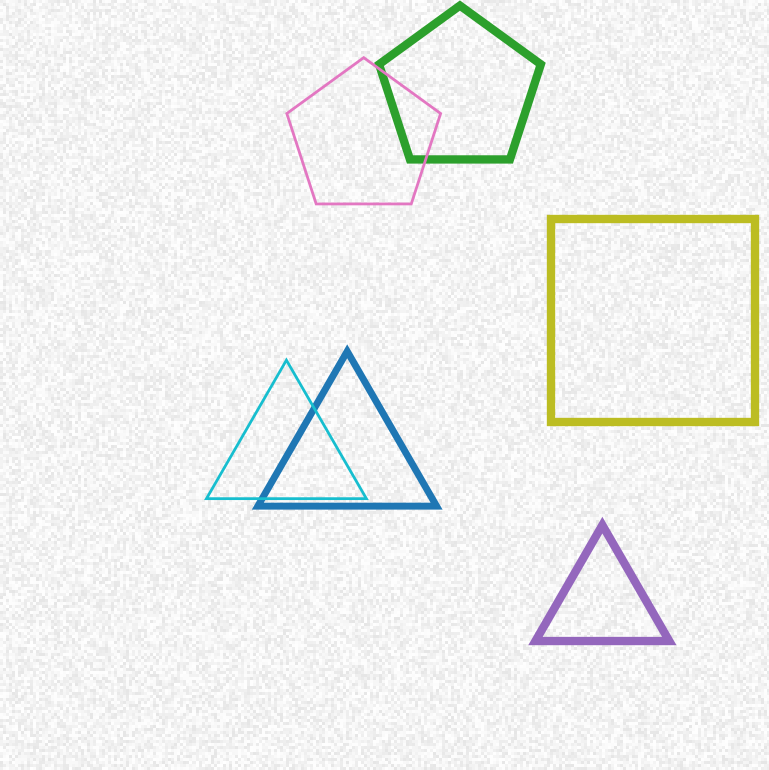[{"shape": "triangle", "thickness": 2.5, "radius": 0.67, "center": [0.451, 0.41]}, {"shape": "pentagon", "thickness": 3, "radius": 0.55, "center": [0.597, 0.882]}, {"shape": "triangle", "thickness": 3, "radius": 0.5, "center": [0.782, 0.218]}, {"shape": "pentagon", "thickness": 1, "radius": 0.53, "center": [0.472, 0.82]}, {"shape": "square", "thickness": 3, "radius": 0.66, "center": [0.848, 0.584]}, {"shape": "triangle", "thickness": 1, "radius": 0.6, "center": [0.372, 0.412]}]